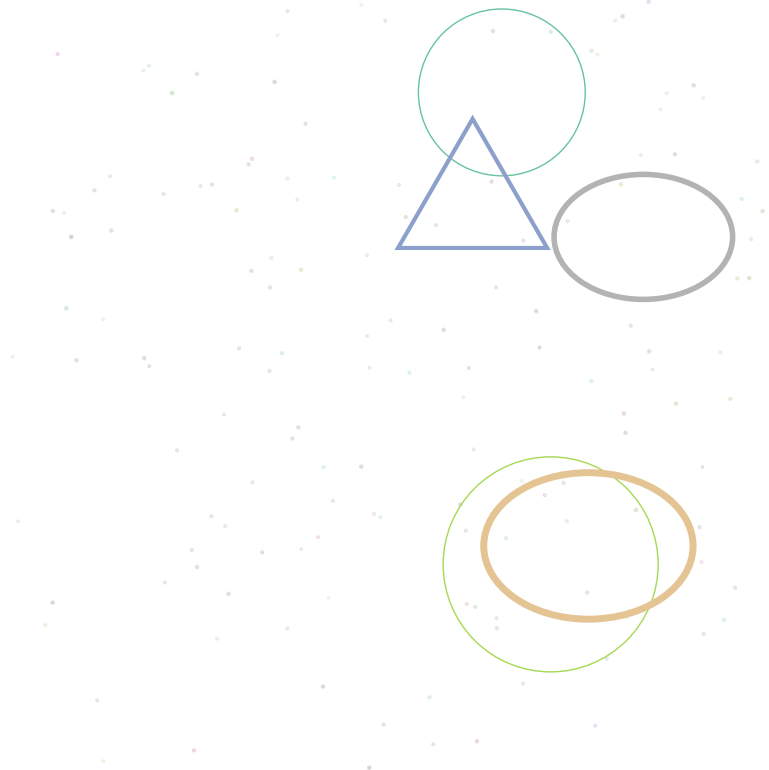[{"shape": "circle", "thickness": 0.5, "radius": 0.54, "center": [0.652, 0.88]}, {"shape": "triangle", "thickness": 1.5, "radius": 0.56, "center": [0.614, 0.734]}, {"shape": "circle", "thickness": 0.5, "radius": 0.7, "center": [0.715, 0.267]}, {"shape": "oval", "thickness": 2.5, "radius": 0.68, "center": [0.764, 0.291]}, {"shape": "oval", "thickness": 2, "radius": 0.58, "center": [0.836, 0.692]}]